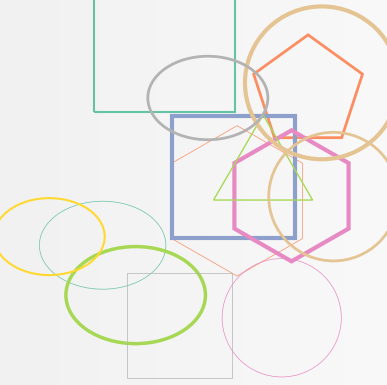[{"shape": "square", "thickness": 1.5, "radius": 0.91, "center": [0.425, 0.89]}, {"shape": "oval", "thickness": 0.5, "radius": 0.82, "center": [0.265, 0.363]}, {"shape": "hexagon", "thickness": 0.5, "radius": 0.98, "center": [0.612, 0.478]}, {"shape": "pentagon", "thickness": 2, "radius": 0.74, "center": [0.795, 0.762]}, {"shape": "square", "thickness": 3, "radius": 0.79, "center": [0.601, 0.54]}, {"shape": "circle", "thickness": 0.5, "radius": 0.77, "center": [0.727, 0.175]}, {"shape": "hexagon", "thickness": 3, "radius": 0.85, "center": [0.752, 0.491]}, {"shape": "oval", "thickness": 2.5, "radius": 0.9, "center": [0.35, 0.233]}, {"shape": "triangle", "thickness": 1, "radius": 0.74, "center": [0.679, 0.554]}, {"shape": "oval", "thickness": 1.5, "radius": 0.71, "center": [0.127, 0.385]}, {"shape": "circle", "thickness": 3, "radius": 0.99, "center": [0.831, 0.785]}, {"shape": "circle", "thickness": 2, "radius": 0.84, "center": [0.86, 0.489]}, {"shape": "square", "thickness": 0.5, "radius": 0.68, "center": [0.463, 0.154]}, {"shape": "oval", "thickness": 2, "radius": 0.77, "center": [0.536, 0.746]}]